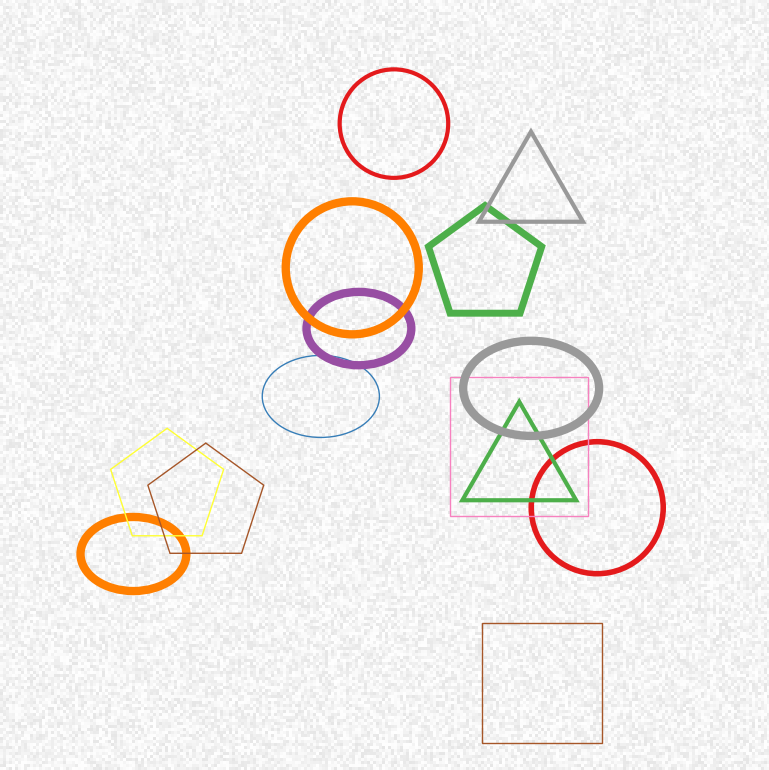[{"shape": "circle", "thickness": 1.5, "radius": 0.35, "center": [0.512, 0.839]}, {"shape": "circle", "thickness": 2, "radius": 0.43, "center": [0.776, 0.341]}, {"shape": "oval", "thickness": 0.5, "radius": 0.38, "center": [0.417, 0.485]}, {"shape": "triangle", "thickness": 1.5, "radius": 0.43, "center": [0.674, 0.393]}, {"shape": "pentagon", "thickness": 2.5, "radius": 0.39, "center": [0.63, 0.656]}, {"shape": "oval", "thickness": 3, "radius": 0.34, "center": [0.466, 0.573]}, {"shape": "circle", "thickness": 3, "radius": 0.43, "center": [0.457, 0.652]}, {"shape": "oval", "thickness": 3, "radius": 0.34, "center": [0.173, 0.281]}, {"shape": "pentagon", "thickness": 0.5, "radius": 0.39, "center": [0.217, 0.367]}, {"shape": "pentagon", "thickness": 0.5, "radius": 0.4, "center": [0.267, 0.345]}, {"shape": "square", "thickness": 0.5, "radius": 0.39, "center": [0.703, 0.113]}, {"shape": "square", "thickness": 0.5, "radius": 0.45, "center": [0.674, 0.42]}, {"shape": "triangle", "thickness": 1.5, "radius": 0.39, "center": [0.69, 0.751]}, {"shape": "oval", "thickness": 3, "radius": 0.44, "center": [0.69, 0.496]}]